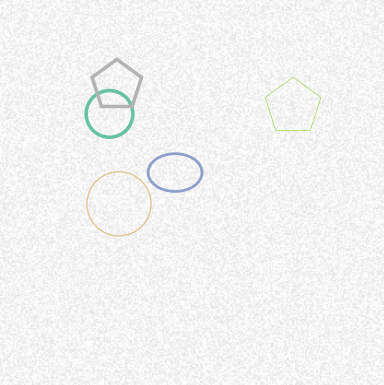[{"shape": "circle", "thickness": 2.5, "radius": 0.3, "center": [0.284, 0.704]}, {"shape": "oval", "thickness": 2, "radius": 0.35, "center": [0.455, 0.552]}, {"shape": "pentagon", "thickness": 0.5, "radius": 0.38, "center": [0.761, 0.723]}, {"shape": "circle", "thickness": 1, "radius": 0.42, "center": [0.309, 0.47]}, {"shape": "pentagon", "thickness": 2.5, "radius": 0.34, "center": [0.303, 0.778]}]